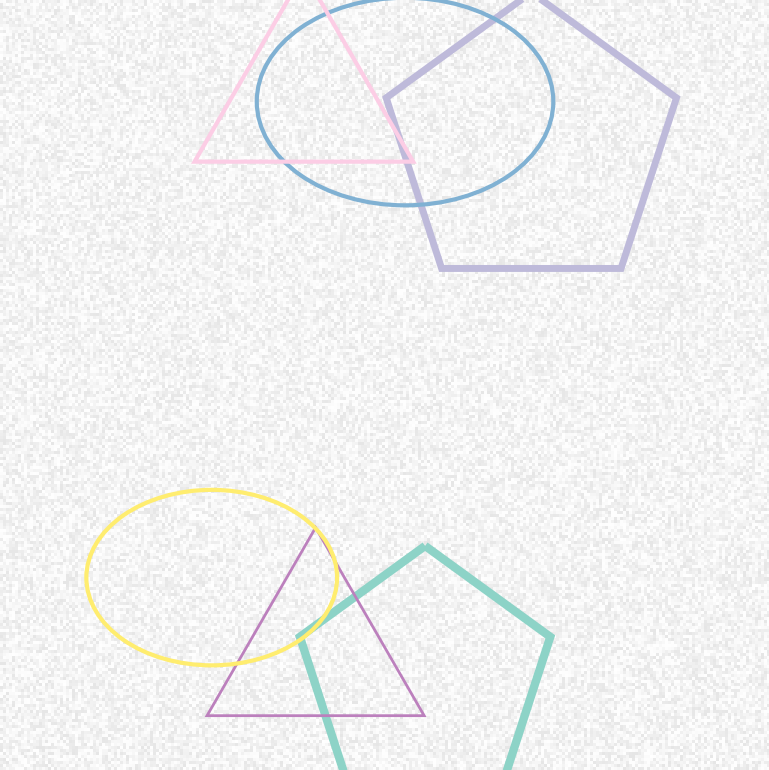[{"shape": "pentagon", "thickness": 3, "radius": 0.85, "center": [0.552, 0.12]}, {"shape": "pentagon", "thickness": 2.5, "radius": 0.99, "center": [0.69, 0.812]}, {"shape": "oval", "thickness": 1.5, "radius": 0.96, "center": [0.526, 0.868]}, {"shape": "triangle", "thickness": 1.5, "radius": 0.82, "center": [0.395, 0.872]}, {"shape": "triangle", "thickness": 1, "radius": 0.81, "center": [0.41, 0.152]}, {"shape": "oval", "thickness": 1.5, "radius": 0.81, "center": [0.275, 0.25]}]